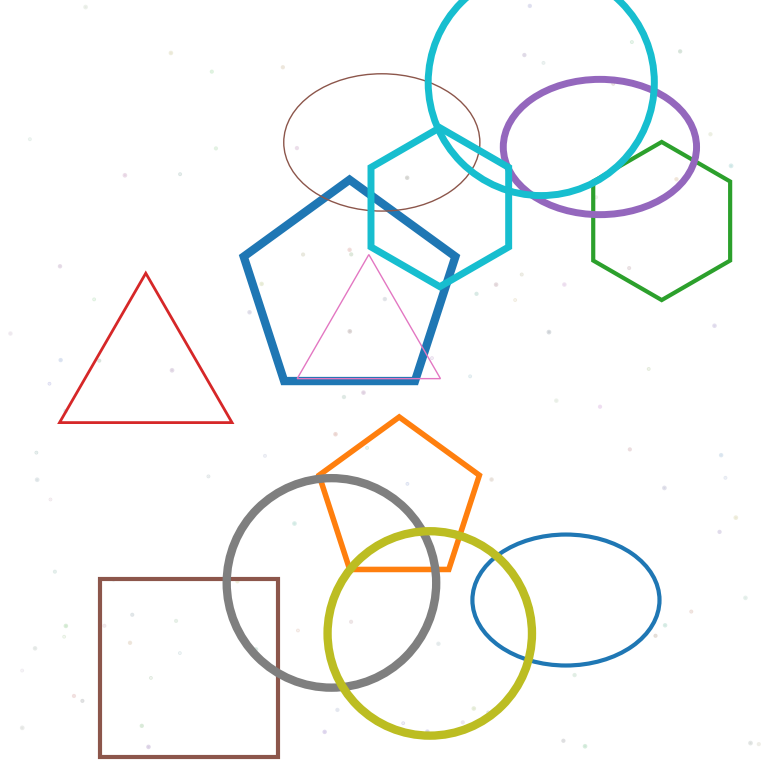[{"shape": "pentagon", "thickness": 3, "radius": 0.72, "center": [0.454, 0.622]}, {"shape": "oval", "thickness": 1.5, "radius": 0.61, "center": [0.735, 0.221]}, {"shape": "pentagon", "thickness": 2, "radius": 0.55, "center": [0.518, 0.349]}, {"shape": "hexagon", "thickness": 1.5, "radius": 0.51, "center": [0.859, 0.713]}, {"shape": "triangle", "thickness": 1, "radius": 0.65, "center": [0.189, 0.516]}, {"shape": "oval", "thickness": 2.5, "radius": 0.63, "center": [0.779, 0.809]}, {"shape": "square", "thickness": 1.5, "radius": 0.58, "center": [0.246, 0.132]}, {"shape": "oval", "thickness": 0.5, "radius": 0.64, "center": [0.496, 0.815]}, {"shape": "triangle", "thickness": 0.5, "radius": 0.54, "center": [0.479, 0.562]}, {"shape": "circle", "thickness": 3, "radius": 0.68, "center": [0.43, 0.243]}, {"shape": "circle", "thickness": 3, "radius": 0.66, "center": [0.558, 0.177]}, {"shape": "circle", "thickness": 2.5, "radius": 0.73, "center": [0.703, 0.893]}, {"shape": "hexagon", "thickness": 2.5, "radius": 0.52, "center": [0.571, 0.731]}]